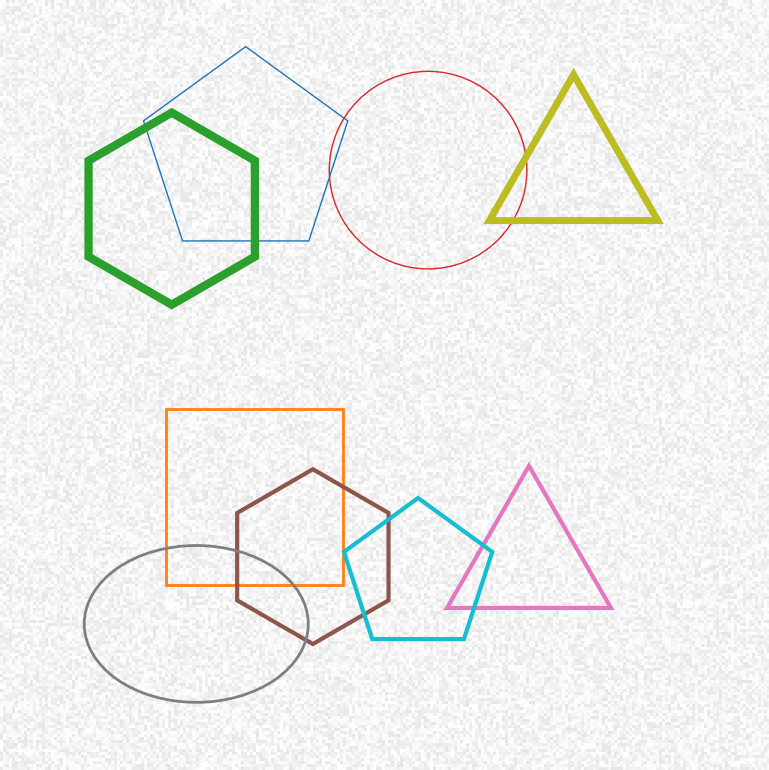[{"shape": "pentagon", "thickness": 0.5, "radius": 0.7, "center": [0.319, 0.8]}, {"shape": "square", "thickness": 1, "radius": 0.57, "center": [0.331, 0.354]}, {"shape": "hexagon", "thickness": 3, "radius": 0.62, "center": [0.223, 0.729]}, {"shape": "circle", "thickness": 0.5, "radius": 0.64, "center": [0.556, 0.779]}, {"shape": "hexagon", "thickness": 1.5, "radius": 0.57, "center": [0.406, 0.277]}, {"shape": "triangle", "thickness": 1.5, "radius": 0.61, "center": [0.687, 0.272]}, {"shape": "oval", "thickness": 1, "radius": 0.73, "center": [0.255, 0.19]}, {"shape": "triangle", "thickness": 2.5, "radius": 0.63, "center": [0.745, 0.777]}, {"shape": "pentagon", "thickness": 1.5, "radius": 0.51, "center": [0.543, 0.252]}]